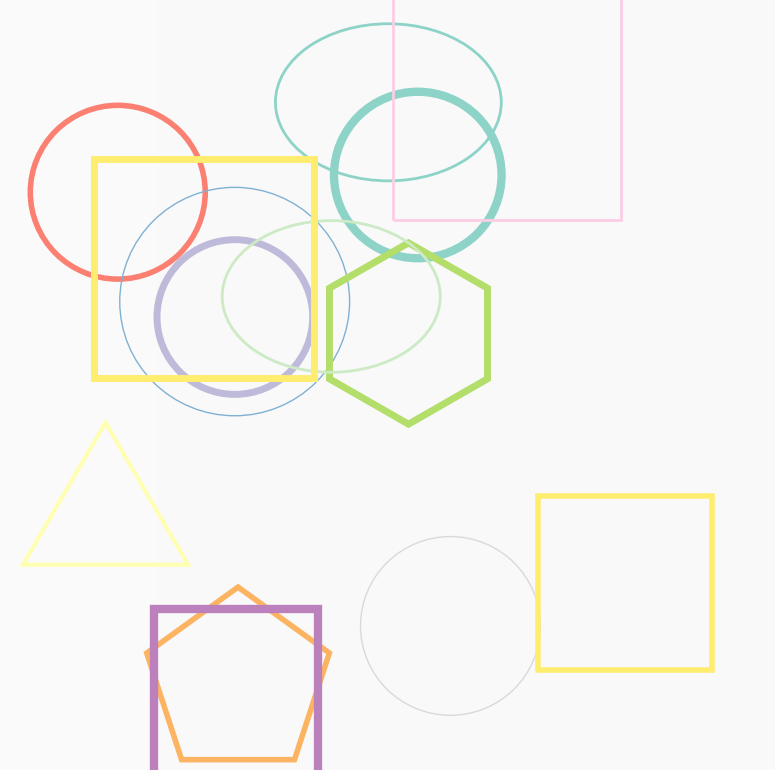[{"shape": "circle", "thickness": 3, "radius": 0.54, "center": [0.539, 0.773]}, {"shape": "oval", "thickness": 1, "radius": 0.73, "center": [0.501, 0.867]}, {"shape": "triangle", "thickness": 1.5, "radius": 0.62, "center": [0.136, 0.328]}, {"shape": "circle", "thickness": 2.5, "radius": 0.5, "center": [0.303, 0.588]}, {"shape": "circle", "thickness": 2, "radius": 0.56, "center": [0.152, 0.75]}, {"shape": "circle", "thickness": 0.5, "radius": 0.74, "center": [0.303, 0.608]}, {"shape": "pentagon", "thickness": 2, "radius": 0.62, "center": [0.307, 0.114]}, {"shape": "hexagon", "thickness": 2.5, "radius": 0.59, "center": [0.527, 0.567]}, {"shape": "square", "thickness": 1, "radius": 0.73, "center": [0.654, 0.861]}, {"shape": "circle", "thickness": 0.5, "radius": 0.58, "center": [0.581, 0.187]}, {"shape": "square", "thickness": 3, "radius": 0.53, "center": [0.304, 0.104]}, {"shape": "oval", "thickness": 1, "radius": 0.7, "center": [0.427, 0.615]}, {"shape": "square", "thickness": 2.5, "radius": 0.71, "center": [0.263, 0.652]}, {"shape": "square", "thickness": 2, "radius": 0.56, "center": [0.807, 0.243]}]